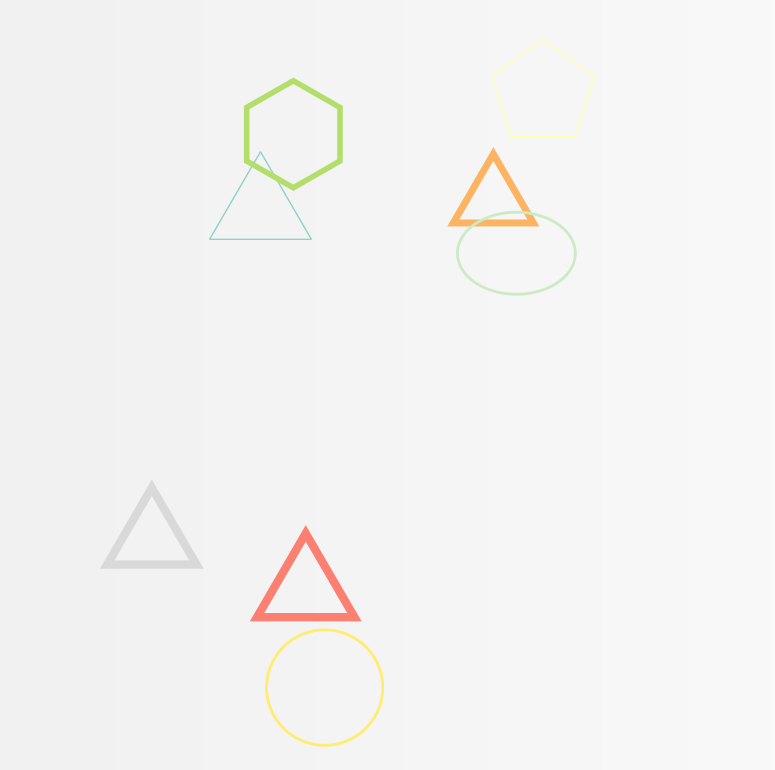[{"shape": "triangle", "thickness": 0.5, "radius": 0.38, "center": [0.336, 0.727]}, {"shape": "pentagon", "thickness": 0.5, "radius": 0.35, "center": [0.701, 0.879]}, {"shape": "triangle", "thickness": 3, "radius": 0.36, "center": [0.395, 0.235]}, {"shape": "triangle", "thickness": 2.5, "radius": 0.3, "center": [0.637, 0.74]}, {"shape": "hexagon", "thickness": 2, "radius": 0.35, "center": [0.378, 0.826]}, {"shape": "triangle", "thickness": 3, "radius": 0.33, "center": [0.196, 0.3]}, {"shape": "oval", "thickness": 1, "radius": 0.38, "center": [0.666, 0.671]}, {"shape": "circle", "thickness": 1, "radius": 0.37, "center": [0.419, 0.107]}]